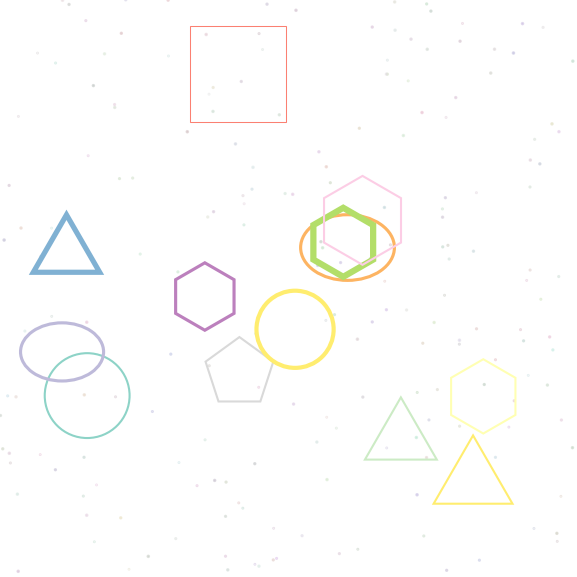[{"shape": "circle", "thickness": 1, "radius": 0.37, "center": [0.151, 0.314]}, {"shape": "hexagon", "thickness": 1, "radius": 0.32, "center": [0.837, 0.313]}, {"shape": "oval", "thickness": 1.5, "radius": 0.36, "center": [0.107, 0.39]}, {"shape": "square", "thickness": 0.5, "radius": 0.42, "center": [0.412, 0.871]}, {"shape": "triangle", "thickness": 2.5, "radius": 0.33, "center": [0.115, 0.561]}, {"shape": "oval", "thickness": 1.5, "radius": 0.41, "center": [0.602, 0.57]}, {"shape": "hexagon", "thickness": 3, "radius": 0.3, "center": [0.594, 0.58]}, {"shape": "hexagon", "thickness": 1, "radius": 0.38, "center": [0.628, 0.618]}, {"shape": "pentagon", "thickness": 1, "radius": 0.31, "center": [0.415, 0.354]}, {"shape": "hexagon", "thickness": 1.5, "radius": 0.29, "center": [0.355, 0.486]}, {"shape": "triangle", "thickness": 1, "radius": 0.36, "center": [0.694, 0.239]}, {"shape": "triangle", "thickness": 1, "radius": 0.39, "center": [0.819, 0.166]}, {"shape": "circle", "thickness": 2, "radius": 0.33, "center": [0.511, 0.429]}]